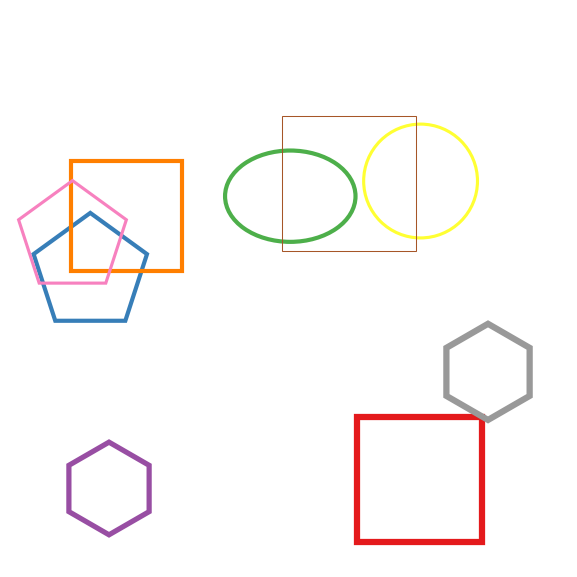[{"shape": "square", "thickness": 3, "radius": 0.54, "center": [0.726, 0.169]}, {"shape": "pentagon", "thickness": 2, "radius": 0.52, "center": [0.156, 0.527]}, {"shape": "oval", "thickness": 2, "radius": 0.56, "center": [0.503, 0.659]}, {"shape": "hexagon", "thickness": 2.5, "radius": 0.4, "center": [0.189, 0.153]}, {"shape": "square", "thickness": 2, "radius": 0.48, "center": [0.219, 0.626]}, {"shape": "circle", "thickness": 1.5, "radius": 0.49, "center": [0.728, 0.686]}, {"shape": "square", "thickness": 0.5, "radius": 0.58, "center": [0.604, 0.681]}, {"shape": "pentagon", "thickness": 1.5, "radius": 0.49, "center": [0.125, 0.588]}, {"shape": "hexagon", "thickness": 3, "radius": 0.42, "center": [0.845, 0.355]}]